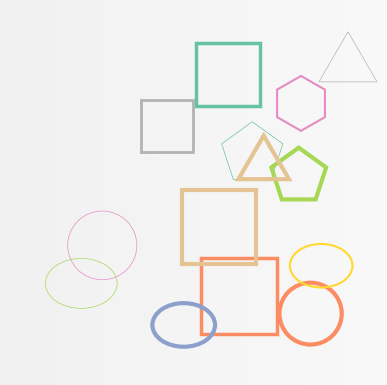[{"shape": "square", "thickness": 2.5, "radius": 0.41, "center": [0.589, 0.807]}, {"shape": "pentagon", "thickness": 0.5, "radius": 0.42, "center": [0.651, 0.601]}, {"shape": "circle", "thickness": 3, "radius": 0.4, "center": [0.801, 0.185]}, {"shape": "square", "thickness": 2.5, "radius": 0.49, "center": [0.616, 0.232]}, {"shape": "oval", "thickness": 3, "radius": 0.4, "center": [0.474, 0.156]}, {"shape": "circle", "thickness": 0.5, "radius": 0.45, "center": [0.264, 0.363]}, {"shape": "hexagon", "thickness": 1.5, "radius": 0.36, "center": [0.777, 0.731]}, {"shape": "pentagon", "thickness": 3, "radius": 0.37, "center": [0.771, 0.542]}, {"shape": "oval", "thickness": 0.5, "radius": 0.46, "center": [0.21, 0.264]}, {"shape": "oval", "thickness": 1.5, "radius": 0.4, "center": [0.829, 0.31]}, {"shape": "square", "thickness": 3, "radius": 0.48, "center": [0.565, 0.41]}, {"shape": "triangle", "thickness": 3, "radius": 0.38, "center": [0.68, 0.572]}, {"shape": "square", "thickness": 2, "radius": 0.34, "center": [0.431, 0.673]}, {"shape": "triangle", "thickness": 0.5, "radius": 0.43, "center": [0.898, 0.831]}]